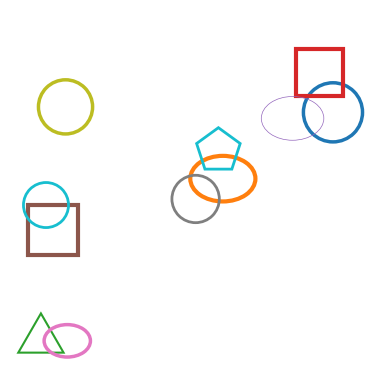[{"shape": "circle", "thickness": 2.5, "radius": 0.38, "center": [0.865, 0.708]}, {"shape": "oval", "thickness": 3, "radius": 0.42, "center": [0.579, 0.536]}, {"shape": "triangle", "thickness": 1.5, "radius": 0.34, "center": [0.106, 0.118]}, {"shape": "square", "thickness": 3, "radius": 0.31, "center": [0.831, 0.811]}, {"shape": "oval", "thickness": 0.5, "radius": 0.41, "center": [0.76, 0.693]}, {"shape": "square", "thickness": 3, "radius": 0.32, "center": [0.138, 0.403]}, {"shape": "oval", "thickness": 2.5, "radius": 0.3, "center": [0.175, 0.115]}, {"shape": "circle", "thickness": 2, "radius": 0.31, "center": [0.508, 0.483]}, {"shape": "circle", "thickness": 2.5, "radius": 0.35, "center": [0.17, 0.722]}, {"shape": "pentagon", "thickness": 2, "radius": 0.3, "center": [0.567, 0.609]}, {"shape": "circle", "thickness": 2, "radius": 0.29, "center": [0.119, 0.467]}]